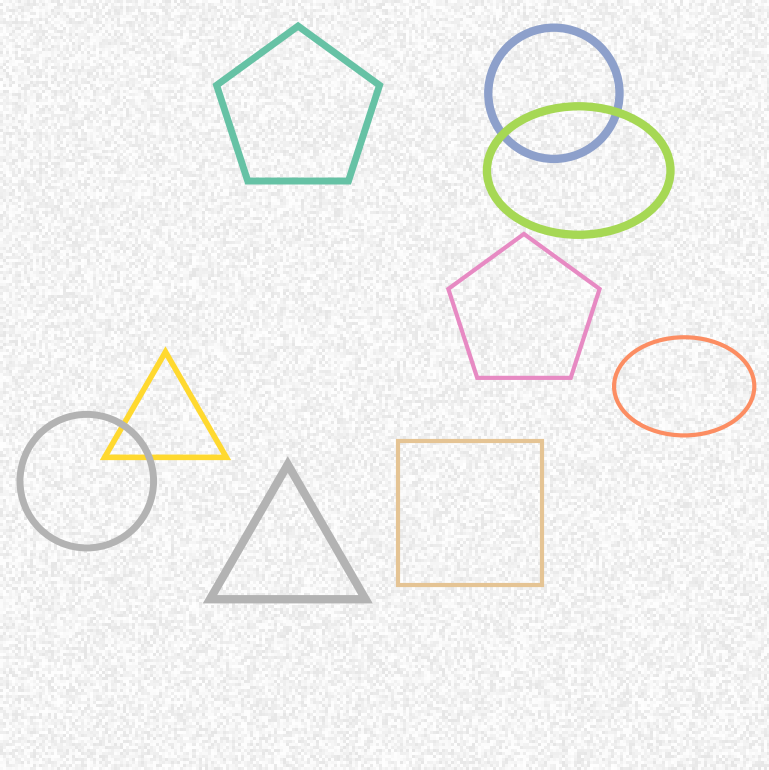[{"shape": "pentagon", "thickness": 2.5, "radius": 0.56, "center": [0.387, 0.855]}, {"shape": "oval", "thickness": 1.5, "radius": 0.46, "center": [0.889, 0.498]}, {"shape": "circle", "thickness": 3, "radius": 0.43, "center": [0.719, 0.879]}, {"shape": "pentagon", "thickness": 1.5, "radius": 0.52, "center": [0.68, 0.593]}, {"shape": "oval", "thickness": 3, "radius": 0.6, "center": [0.752, 0.779]}, {"shape": "triangle", "thickness": 2, "radius": 0.46, "center": [0.215, 0.452]}, {"shape": "square", "thickness": 1.5, "radius": 0.47, "center": [0.61, 0.334]}, {"shape": "triangle", "thickness": 3, "radius": 0.58, "center": [0.374, 0.28]}, {"shape": "circle", "thickness": 2.5, "radius": 0.43, "center": [0.113, 0.375]}]